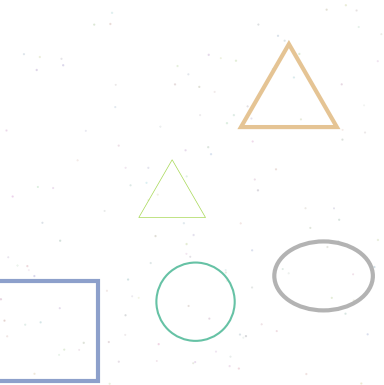[{"shape": "circle", "thickness": 1.5, "radius": 0.51, "center": [0.508, 0.216]}, {"shape": "square", "thickness": 3, "radius": 0.65, "center": [0.124, 0.141]}, {"shape": "triangle", "thickness": 0.5, "radius": 0.5, "center": [0.447, 0.485]}, {"shape": "triangle", "thickness": 3, "radius": 0.72, "center": [0.75, 0.742]}, {"shape": "oval", "thickness": 3, "radius": 0.64, "center": [0.84, 0.283]}]